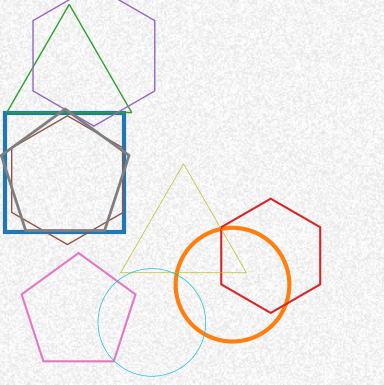[{"shape": "square", "thickness": 3, "radius": 0.77, "center": [0.168, 0.552]}, {"shape": "circle", "thickness": 3, "radius": 0.74, "center": [0.604, 0.261]}, {"shape": "triangle", "thickness": 1, "radius": 0.94, "center": [0.18, 0.801]}, {"shape": "hexagon", "thickness": 1.5, "radius": 0.74, "center": [0.703, 0.336]}, {"shape": "hexagon", "thickness": 1, "radius": 0.91, "center": [0.244, 0.855]}, {"shape": "hexagon", "thickness": 1, "radius": 0.84, "center": [0.175, 0.532]}, {"shape": "pentagon", "thickness": 1.5, "radius": 0.78, "center": [0.204, 0.187]}, {"shape": "pentagon", "thickness": 2, "radius": 0.87, "center": [0.169, 0.542]}, {"shape": "triangle", "thickness": 0.5, "radius": 0.94, "center": [0.477, 0.386]}, {"shape": "circle", "thickness": 0.5, "radius": 0.7, "center": [0.394, 0.162]}]